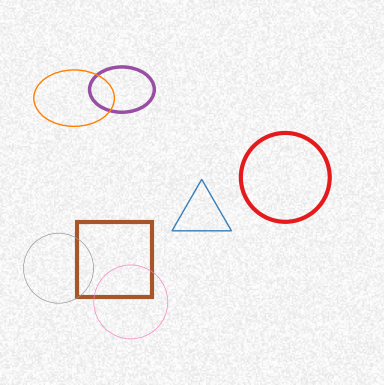[{"shape": "circle", "thickness": 3, "radius": 0.58, "center": [0.741, 0.539]}, {"shape": "triangle", "thickness": 1, "radius": 0.45, "center": [0.524, 0.445]}, {"shape": "oval", "thickness": 2.5, "radius": 0.42, "center": [0.317, 0.767]}, {"shape": "oval", "thickness": 1, "radius": 0.52, "center": [0.192, 0.745]}, {"shape": "square", "thickness": 3, "radius": 0.48, "center": [0.298, 0.326]}, {"shape": "circle", "thickness": 0.5, "radius": 0.48, "center": [0.34, 0.216]}, {"shape": "circle", "thickness": 0.5, "radius": 0.45, "center": [0.152, 0.303]}]